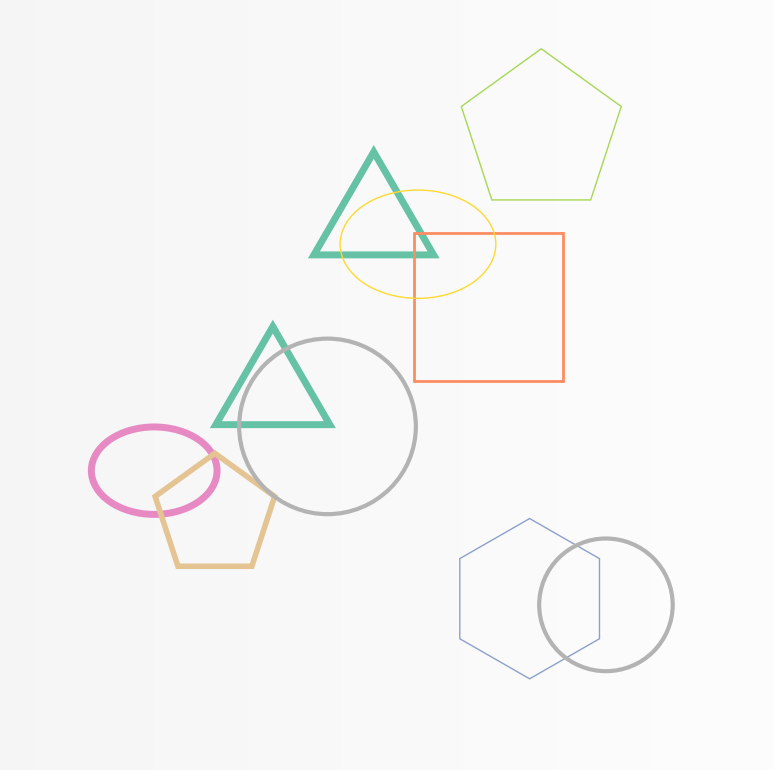[{"shape": "triangle", "thickness": 2.5, "radius": 0.45, "center": [0.482, 0.714]}, {"shape": "triangle", "thickness": 2.5, "radius": 0.42, "center": [0.352, 0.491]}, {"shape": "square", "thickness": 1, "radius": 0.48, "center": [0.63, 0.602]}, {"shape": "hexagon", "thickness": 0.5, "radius": 0.52, "center": [0.683, 0.222]}, {"shape": "oval", "thickness": 2.5, "radius": 0.41, "center": [0.199, 0.389]}, {"shape": "pentagon", "thickness": 0.5, "radius": 0.54, "center": [0.698, 0.828]}, {"shape": "oval", "thickness": 0.5, "radius": 0.5, "center": [0.539, 0.683]}, {"shape": "pentagon", "thickness": 2, "radius": 0.41, "center": [0.277, 0.33]}, {"shape": "circle", "thickness": 1.5, "radius": 0.43, "center": [0.782, 0.214]}, {"shape": "circle", "thickness": 1.5, "radius": 0.57, "center": [0.423, 0.446]}]